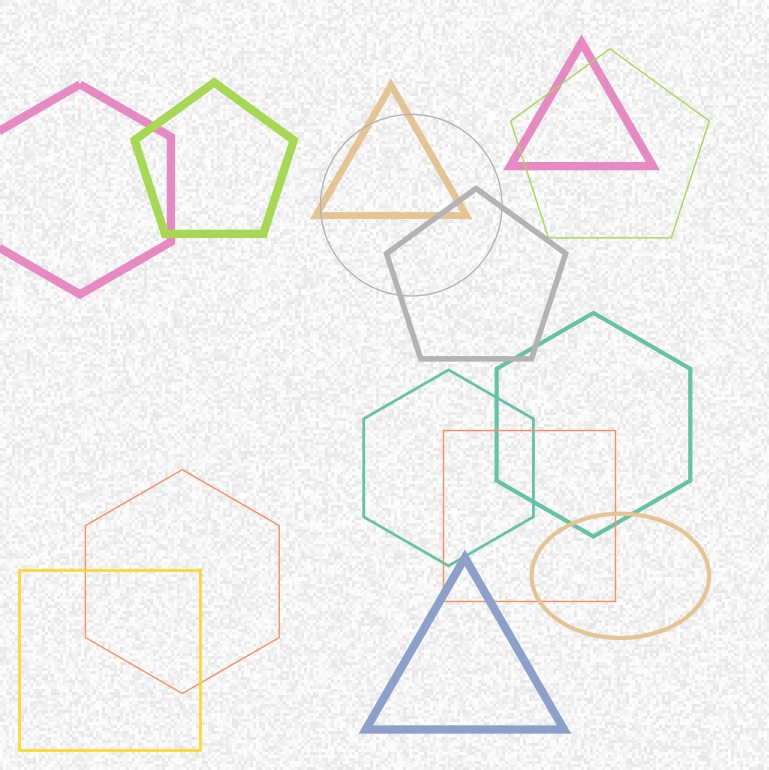[{"shape": "hexagon", "thickness": 1.5, "radius": 0.73, "center": [0.771, 0.448]}, {"shape": "hexagon", "thickness": 1, "radius": 0.64, "center": [0.583, 0.392]}, {"shape": "square", "thickness": 0.5, "radius": 0.56, "center": [0.687, 0.33]}, {"shape": "hexagon", "thickness": 0.5, "radius": 0.73, "center": [0.237, 0.245]}, {"shape": "triangle", "thickness": 3, "radius": 0.74, "center": [0.604, 0.127]}, {"shape": "hexagon", "thickness": 3, "radius": 0.68, "center": [0.104, 0.754]}, {"shape": "triangle", "thickness": 3, "radius": 0.53, "center": [0.755, 0.838]}, {"shape": "pentagon", "thickness": 0.5, "radius": 0.68, "center": [0.792, 0.801]}, {"shape": "pentagon", "thickness": 3, "radius": 0.54, "center": [0.278, 0.784]}, {"shape": "square", "thickness": 1, "radius": 0.59, "center": [0.142, 0.143]}, {"shape": "oval", "thickness": 1.5, "radius": 0.58, "center": [0.806, 0.252]}, {"shape": "triangle", "thickness": 2.5, "radius": 0.56, "center": [0.508, 0.776]}, {"shape": "circle", "thickness": 0.5, "radius": 0.59, "center": [0.534, 0.734]}, {"shape": "pentagon", "thickness": 2, "radius": 0.61, "center": [0.618, 0.633]}]